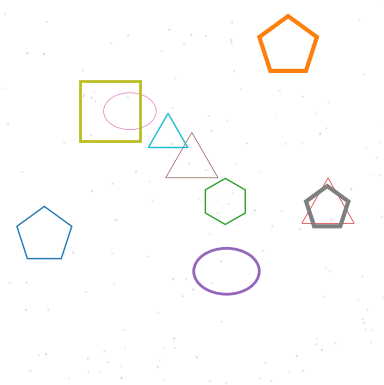[{"shape": "pentagon", "thickness": 1, "radius": 0.37, "center": [0.115, 0.389]}, {"shape": "pentagon", "thickness": 3, "radius": 0.39, "center": [0.748, 0.879]}, {"shape": "hexagon", "thickness": 1, "radius": 0.3, "center": [0.585, 0.477]}, {"shape": "triangle", "thickness": 0.5, "radius": 0.39, "center": [0.852, 0.459]}, {"shape": "oval", "thickness": 2, "radius": 0.43, "center": [0.588, 0.295]}, {"shape": "triangle", "thickness": 0.5, "radius": 0.39, "center": [0.498, 0.577]}, {"shape": "oval", "thickness": 0.5, "radius": 0.34, "center": [0.337, 0.711]}, {"shape": "pentagon", "thickness": 3, "radius": 0.29, "center": [0.85, 0.459]}, {"shape": "square", "thickness": 2, "radius": 0.39, "center": [0.285, 0.711]}, {"shape": "triangle", "thickness": 1, "radius": 0.3, "center": [0.437, 0.646]}]